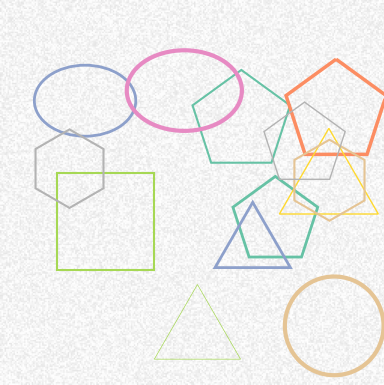[{"shape": "pentagon", "thickness": 2, "radius": 0.58, "center": [0.715, 0.426]}, {"shape": "pentagon", "thickness": 1.5, "radius": 0.67, "center": [0.627, 0.685]}, {"shape": "pentagon", "thickness": 2.5, "radius": 0.68, "center": [0.873, 0.71]}, {"shape": "oval", "thickness": 2, "radius": 0.66, "center": [0.221, 0.738]}, {"shape": "triangle", "thickness": 2, "radius": 0.57, "center": [0.656, 0.361]}, {"shape": "oval", "thickness": 3, "radius": 0.75, "center": [0.479, 0.765]}, {"shape": "square", "thickness": 1.5, "radius": 0.63, "center": [0.274, 0.424]}, {"shape": "triangle", "thickness": 0.5, "radius": 0.65, "center": [0.513, 0.132]}, {"shape": "triangle", "thickness": 1, "radius": 0.74, "center": [0.854, 0.518]}, {"shape": "hexagon", "thickness": 1.5, "radius": 0.53, "center": [0.856, 0.532]}, {"shape": "circle", "thickness": 3, "radius": 0.64, "center": [0.868, 0.154]}, {"shape": "hexagon", "thickness": 1.5, "radius": 0.51, "center": [0.181, 0.562]}, {"shape": "pentagon", "thickness": 1, "radius": 0.55, "center": [0.791, 0.624]}]